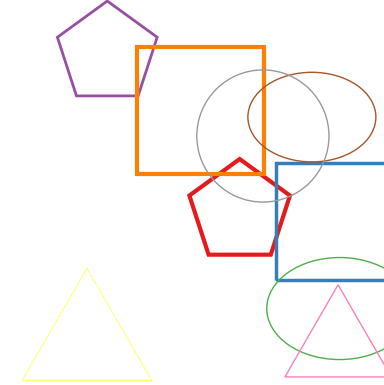[{"shape": "pentagon", "thickness": 3, "radius": 0.69, "center": [0.623, 0.45]}, {"shape": "square", "thickness": 2.5, "radius": 0.76, "center": [0.867, 0.424]}, {"shape": "oval", "thickness": 1, "radius": 0.95, "center": [0.882, 0.199]}, {"shape": "pentagon", "thickness": 2, "radius": 0.68, "center": [0.279, 0.861]}, {"shape": "square", "thickness": 3, "radius": 0.82, "center": [0.522, 0.712]}, {"shape": "triangle", "thickness": 0.5, "radius": 0.97, "center": [0.226, 0.108]}, {"shape": "oval", "thickness": 1, "radius": 0.83, "center": [0.81, 0.696]}, {"shape": "triangle", "thickness": 1, "radius": 0.8, "center": [0.878, 0.101]}, {"shape": "circle", "thickness": 1, "radius": 0.86, "center": [0.683, 0.647]}]